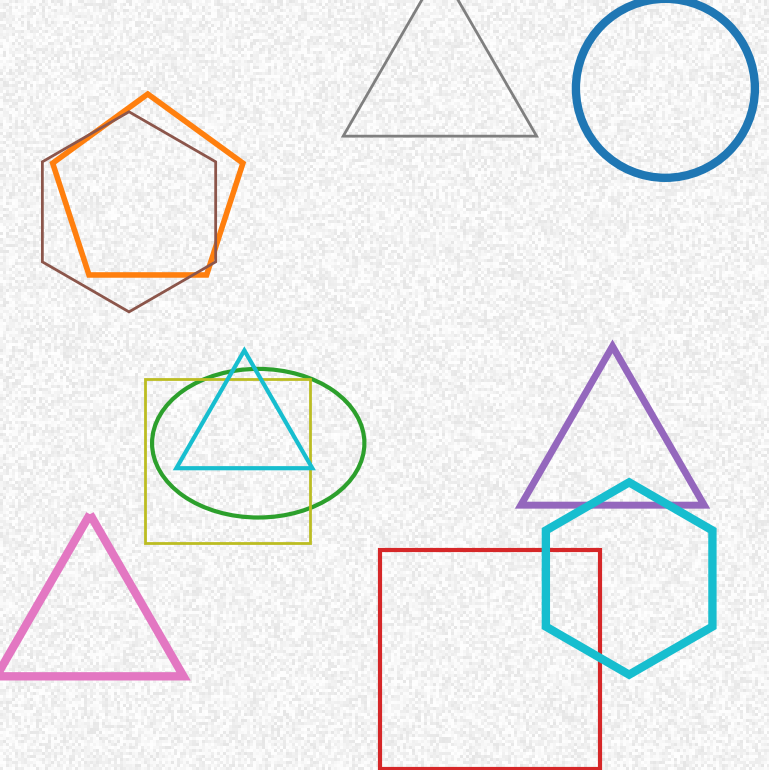[{"shape": "circle", "thickness": 3, "radius": 0.58, "center": [0.864, 0.885]}, {"shape": "pentagon", "thickness": 2, "radius": 0.65, "center": [0.192, 0.748]}, {"shape": "oval", "thickness": 1.5, "radius": 0.69, "center": [0.335, 0.424]}, {"shape": "square", "thickness": 1.5, "radius": 0.71, "center": [0.636, 0.143]}, {"shape": "triangle", "thickness": 2.5, "radius": 0.69, "center": [0.795, 0.413]}, {"shape": "hexagon", "thickness": 1, "radius": 0.65, "center": [0.168, 0.725]}, {"shape": "triangle", "thickness": 3, "radius": 0.7, "center": [0.117, 0.192]}, {"shape": "triangle", "thickness": 1, "radius": 0.73, "center": [0.571, 0.896]}, {"shape": "square", "thickness": 1, "radius": 0.53, "center": [0.295, 0.402]}, {"shape": "hexagon", "thickness": 3, "radius": 0.62, "center": [0.817, 0.249]}, {"shape": "triangle", "thickness": 1.5, "radius": 0.51, "center": [0.317, 0.443]}]